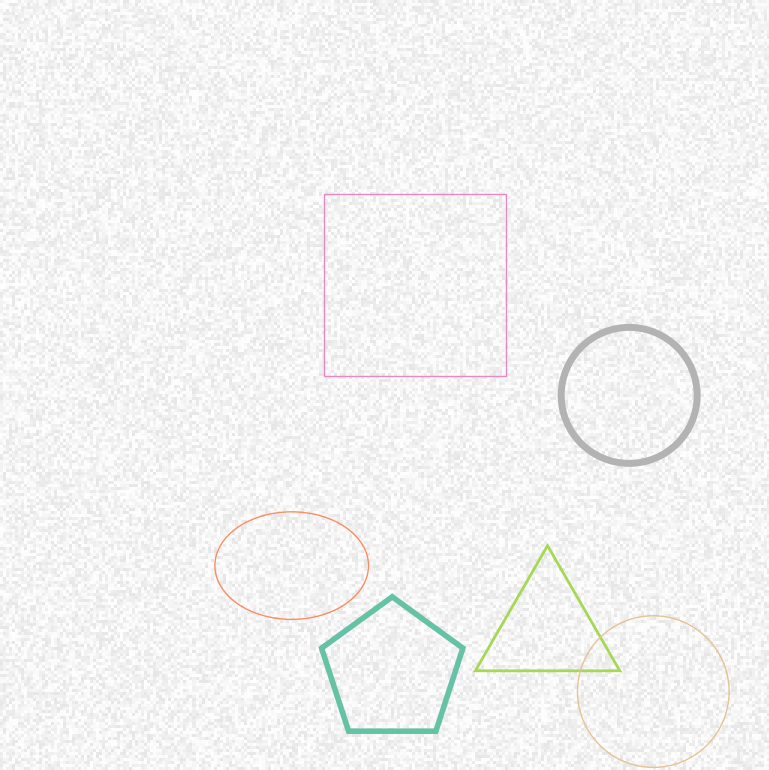[{"shape": "pentagon", "thickness": 2, "radius": 0.48, "center": [0.509, 0.128]}, {"shape": "oval", "thickness": 0.5, "radius": 0.5, "center": [0.379, 0.265]}, {"shape": "square", "thickness": 0.5, "radius": 0.59, "center": [0.539, 0.629]}, {"shape": "triangle", "thickness": 1, "radius": 0.54, "center": [0.711, 0.183]}, {"shape": "circle", "thickness": 0.5, "radius": 0.49, "center": [0.848, 0.102]}, {"shape": "circle", "thickness": 2.5, "radius": 0.44, "center": [0.817, 0.487]}]